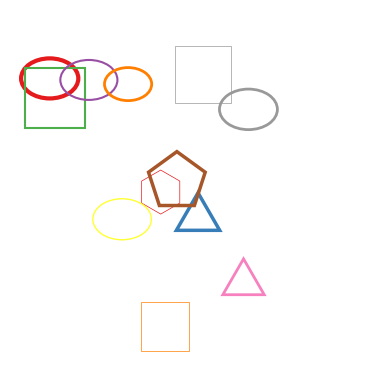[{"shape": "oval", "thickness": 3, "radius": 0.37, "center": [0.129, 0.796]}, {"shape": "hexagon", "thickness": 0.5, "radius": 0.29, "center": [0.417, 0.501]}, {"shape": "triangle", "thickness": 2.5, "radius": 0.32, "center": [0.514, 0.434]}, {"shape": "square", "thickness": 1.5, "radius": 0.39, "center": [0.144, 0.745]}, {"shape": "oval", "thickness": 1.5, "radius": 0.37, "center": [0.231, 0.792]}, {"shape": "square", "thickness": 0.5, "radius": 0.32, "center": [0.429, 0.151]}, {"shape": "oval", "thickness": 2, "radius": 0.31, "center": [0.333, 0.782]}, {"shape": "oval", "thickness": 1, "radius": 0.38, "center": [0.317, 0.43]}, {"shape": "pentagon", "thickness": 2.5, "radius": 0.39, "center": [0.459, 0.529]}, {"shape": "triangle", "thickness": 2, "radius": 0.31, "center": [0.633, 0.266]}, {"shape": "oval", "thickness": 2, "radius": 0.38, "center": [0.645, 0.716]}, {"shape": "square", "thickness": 0.5, "radius": 0.37, "center": [0.527, 0.806]}]